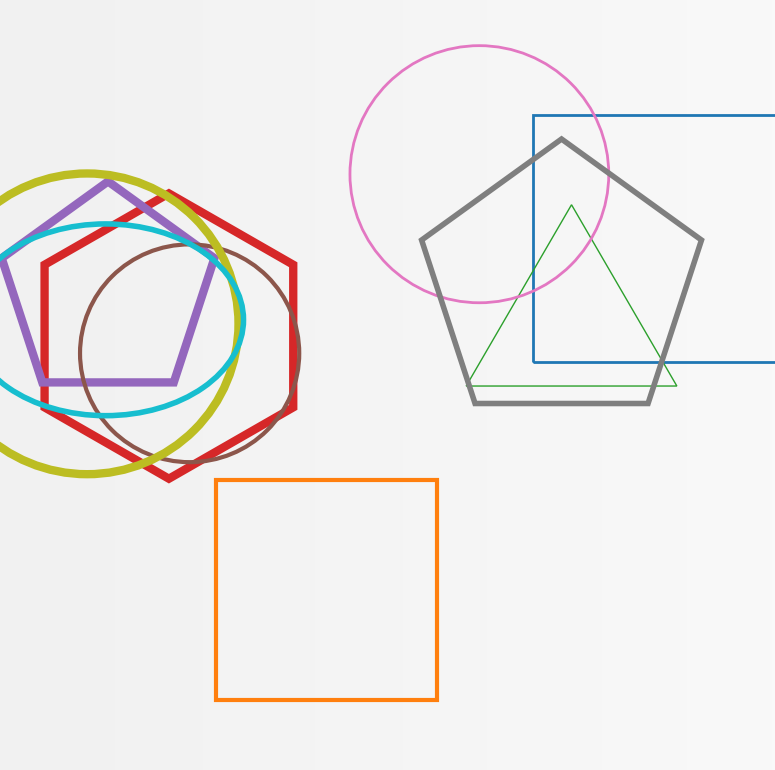[{"shape": "square", "thickness": 1, "radius": 0.8, "center": [0.848, 0.69]}, {"shape": "square", "thickness": 1.5, "radius": 0.71, "center": [0.422, 0.234]}, {"shape": "triangle", "thickness": 0.5, "radius": 0.78, "center": [0.737, 0.577]}, {"shape": "hexagon", "thickness": 3, "radius": 0.93, "center": [0.218, 0.564]}, {"shape": "pentagon", "thickness": 3, "radius": 0.72, "center": [0.139, 0.62]}, {"shape": "circle", "thickness": 1.5, "radius": 0.71, "center": [0.245, 0.541]}, {"shape": "circle", "thickness": 1, "radius": 0.83, "center": [0.619, 0.774]}, {"shape": "pentagon", "thickness": 2, "radius": 0.95, "center": [0.725, 0.63]}, {"shape": "circle", "thickness": 3, "radius": 0.98, "center": [0.112, 0.579]}, {"shape": "oval", "thickness": 2, "radius": 0.89, "center": [0.136, 0.585]}]